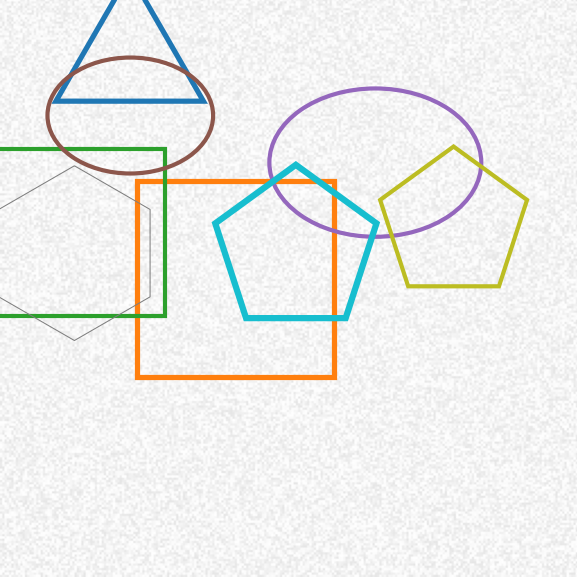[{"shape": "triangle", "thickness": 2.5, "radius": 0.74, "center": [0.225, 0.898]}, {"shape": "square", "thickness": 2.5, "radius": 0.85, "center": [0.408, 0.516]}, {"shape": "square", "thickness": 2, "radius": 0.72, "center": [0.141, 0.596]}, {"shape": "oval", "thickness": 2, "radius": 0.92, "center": [0.65, 0.718]}, {"shape": "oval", "thickness": 2, "radius": 0.72, "center": [0.226, 0.799]}, {"shape": "hexagon", "thickness": 0.5, "radius": 0.76, "center": [0.129, 0.561]}, {"shape": "pentagon", "thickness": 2, "radius": 0.67, "center": [0.785, 0.612]}, {"shape": "pentagon", "thickness": 3, "radius": 0.73, "center": [0.512, 0.567]}]